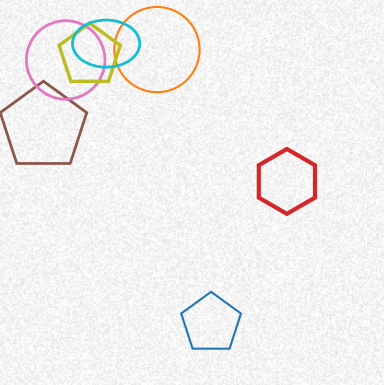[{"shape": "pentagon", "thickness": 1.5, "radius": 0.41, "center": [0.548, 0.16]}, {"shape": "circle", "thickness": 1.5, "radius": 0.55, "center": [0.408, 0.871]}, {"shape": "hexagon", "thickness": 3, "radius": 0.42, "center": [0.745, 0.529]}, {"shape": "pentagon", "thickness": 2, "radius": 0.59, "center": [0.113, 0.671]}, {"shape": "circle", "thickness": 2, "radius": 0.51, "center": [0.171, 0.844]}, {"shape": "pentagon", "thickness": 2.5, "radius": 0.42, "center": [0.233, 0.856]}, {"shape": "oval", "thickness": 2, "radius": 0.44, "center": [0.276, 0.887]}]